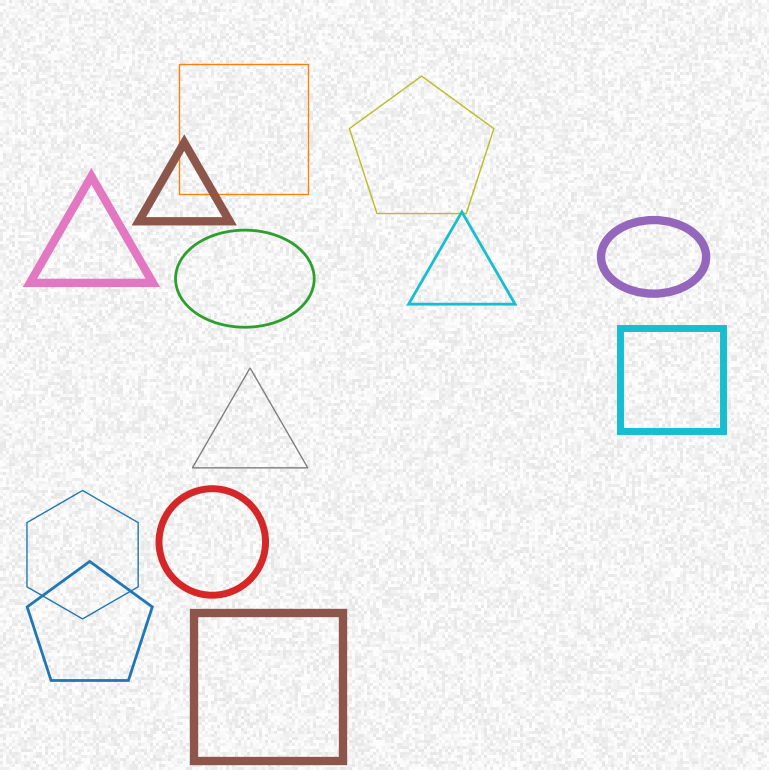[{"shape": "hexagon", "thickness": 0.5, "radius": 0.42, "center": [0.107, 0.28]}, {"shape": "pentagon", "thickness": 1, "radius": 0.43, "center": [0.117, 0.185]}, {"shape": "square", "thickness": 0.5, "radius": 0.42, "center": [0.316, 0.833]}, {"shape": "oval", "thickness": 1, "radius": 0.45, "center": [0.318, 0.638]}, {"shape": "circle", "thickness": 2.5, "radius": 0.35, "center": [0.276, 0.296]}, {"shape": "oval", "thickness": 3, "radius": 0.34, "center": [0.849, 0.666]}, {"shape": "square", "thickness": 3, "radius": 0.48, "center": [0.349, 0.108]}, {"shape": "triangle", "thickness": 3, "radius": 0.34, "center": [0.239, 0.747]}, {"shape": "triangle", "thickness": 3, "radius": 0.46, "center": [0.119, 0.679]}, {"shape": "triangle", "thickness": 0.5, "radius": 0.43, "center": [0.325, 0.436]}, {"shape": "pentagon", "thickness": 0.5, "radius": 0.49, "center": [0.548, 0.802]}, {"shape": "triangle", "thickness": 1, "radius": 0.4, "center": [0.6, 0.645]}, {"shape": "square", "thickness": 2.5, "radius": 0.33, "center": [0.872, 0.508]}]